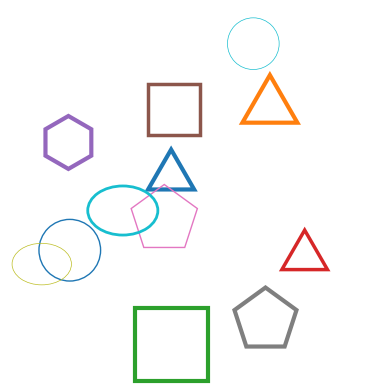[{"shape": "triangle", "thickness": 3, "radius": 0.35, "center": [0.444, 0.542]}, {"shape": "circle", "thickness": 1, "radius": 0.4, "center": [0.181, 0.35]}, {"shape": "triangle", "thickness": 3, "radius": 0.41, "center": [0.701, 0.723]}, {"shape": "square", "thickness": 3, "radius": 0.48, "center": [0.446, 0.105]}, {"shape": "triangle", "thickness": 2.5, "radius": 0.34, "center": [0.791, 0.334]}, {"shape": "hexagon", "thickness": 3, "radius": 0.34, "center": [0.178, 0.63]}, {"shape": "square", "thickness": 2.5, "radius": 0.34, "center": [0.451, 0.716]}, {"shape": "pentagon", "thickness": 1, "radius": 0.45, "center": [0.427, 0.43]}, {"shape": "pentagon", "thickness": 3, "radius": 0.42, "center": [0.69, 0.168]}, {"shape": "oval", "thickness": 0.5, "radius": 0.39, "center": [0.108, 0.314]}, {"shape": "circle", "thickness": 0.5, "radius": 0.34, "center": [0.658, 0.887]}, {"shape": "oval", "thickness": 2, "radius": 0.46, "center": [0.319, 0.453]}]